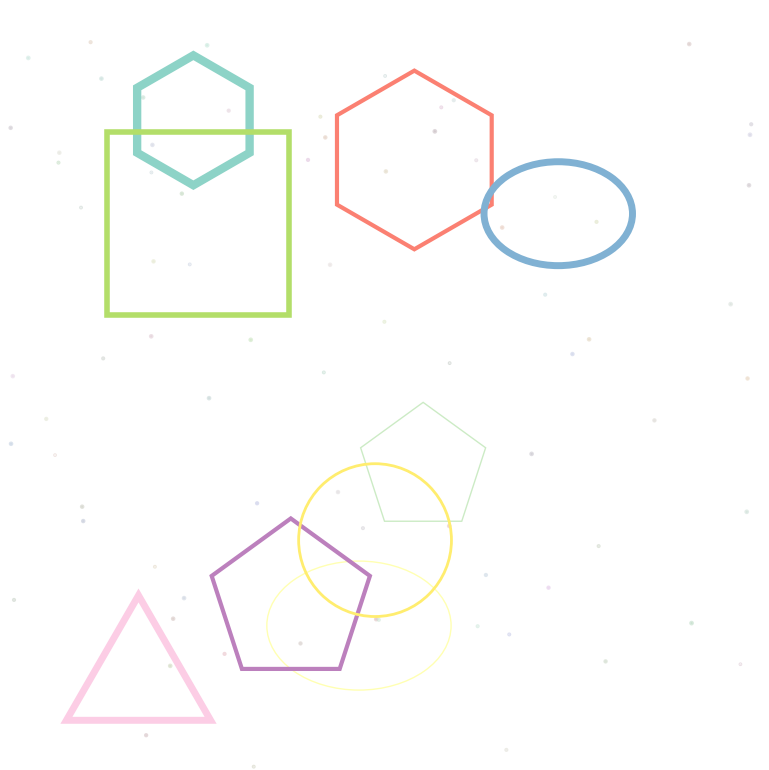[{"shape": "hexagon", "thickness": 3, "radius": 0.42, "center": [0.251, 0.844]}, {"shape": "oval", "thickness": 0.5, "radius": 0.6, "center": [0.466, 0.188]}, {"shape": "hexagon", "thickness": 1.5, "radius": 0.58, "center": [0.538, 0.792]}, {"shape": "oval", "thickness": 2.5, "radius": 0.48, "center": [0.725, 0.722]}, {"shape": "square", "thickness": 2, "radius": 0.59, "center": [0.257, 0.71]}, {"shape": "triangle", "thickness": 2.5, "radius": 0.54, "center": [0.18, 0.119]}, {"shape": "pentagon", "thickness": 1.5, "radius": 0.54, "center": [0.378, 0.219]}, {"shape": "pentagon", "thickness": 0.5, "radius": 0.43, "center": [0.55, 0.392]}, {"shape": "circle", "thickness": 1, "radius": 0.5, "center": [0.487, 0.299]}]